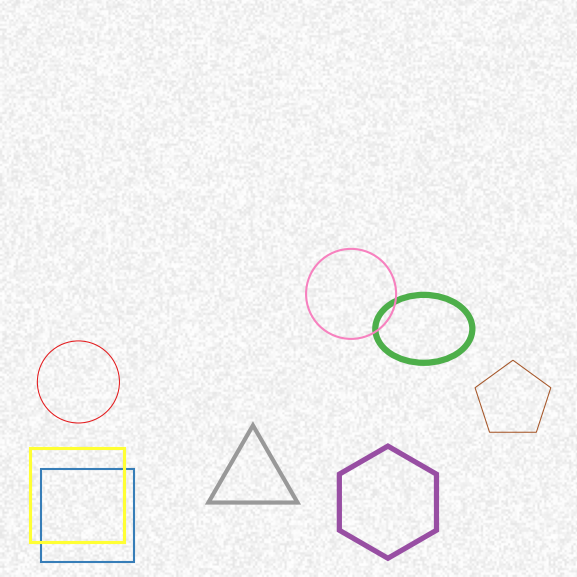[{"shape": "circle", "thickness": 0.5, "radius": 0.36, "center": [0.136, 0.338]}, {"shape": "square", "thickness": 1, "radius": 0.4, "center": [0.151, 0.107]}, {"shape": "oval", "thickness": 3, "radius": 0.42, "center": [0.734, 0.43]}, {"shape": "hexagon", "thickness": 2.5, "radius": 0.49, "center": [0.672, 0.13]}, {"shape": "square", "thickness": 1.5, "radius": 0.41, "center": [0.133, 0.141]}, {"shape": "pentagon", "thickness": 0.5, "radius": 0.34, "center": [0.888, 0.306]}, {"shape": "circle", "thickness": 1, "radius": 0.39, "center": [0.608, 0.49]}, {"shape": "triangle", "thickness": 2, "radius": 0.45, "center": [0.438, 0.173]}]